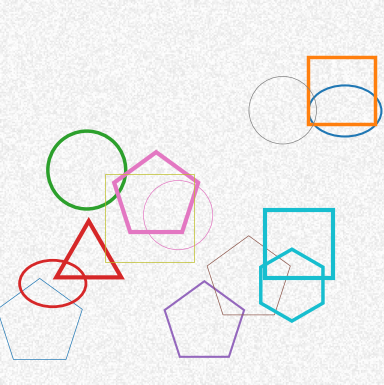[{"shape": "pentagon", "thickness": 0.5, "radius": 0.58, "center": [0.103, 0.161]}, {"shape": "oval", "thickness": 1.5, "radius": 0.47, "center": [0.896, 0.712]}, {"shape": "square", "thickness": 2.5, "radius": 0.44, "center": [0.887, 0.765]}, {"shape": "circle", "thickness": 2.5, "radius": 0.51, "center": [0.225, 0.558]}, {"shape": "oval", "thickness": 2, "radius": 0.43, "center": [0.137, 0.264]}, {"shape": "triangle", "thickness": 3, "radius": 0.49, "center": [0.231, 0.328]}, {"shape": "pentagon", "thickness": 1.5, "radius": 0.54, "center": [0.531, 0.161]}, {"shape": "pentagon", "thickness": 0.5, "radius": 0.57, "center": [0.646, 0.274]}, {"shape": "circle", "thickness": 0.5, "radius": 0.45, "center": [0.463, 0.441]}, {"shape": "pentagon", "thickness": 3, "radius": 0.57, "center": [0.406, 0.49]}, {"shape": "circle", "thickness": 0.5, "radius": 0.44, "center": [0.734, 0.714]}, {"shape": "square", "thickness": 0.5, "radius": 0.57, "center": [0.388, 0.433]}, {"shape": "square", "thickness": 3, "radius": 0.44, "center": [0.776, 0.366]}, {"shape": "hexagon", "thickness": 2.5, "radius": 0.47, "center": [0.758, 0.259]}]